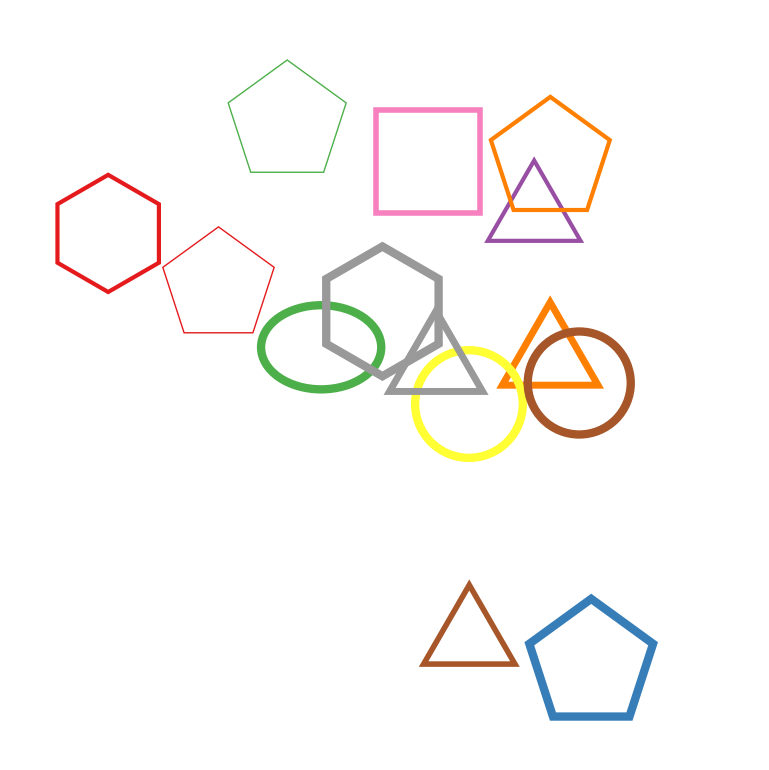[{"shape": "hexagon", "thickness": 1.5, "radius": 0.38, "center": [0.141, 0.697]}, {"shape": "pentagon", "thickness": 0.5, "radius": 0.38, "center": [0.284, 0.629]}, {"shape": "pentagon", "thickness": 3, "radius": 0.42, "center": [0.768, 0.138]}, {"shape": "oval", "thickness": 3, "radius": 0.39, "center": [0.417, 0.549]}, {"shape": "pentagon", "thickness": 0.5, "radius": 0.4, "center": [0.373, 0.841]}, {"shape": "triangle", "thickness": 1.5, "radius": 0.35, "center": [0.694, 0.722]}, {"shape": "triangle", "thickness": 2.5, "radius": 0.36, "center": [0.714, 0.536]}, {"shape": "pentagon", "thickness": 1.5, "radius": 0.41, "center": [0.715, 0.793]}, {"shape": "circle", "thickness": 3, "radius": 0.35, "center": [0.609, 0.475]}, {"shape": "triangle", "thickness": 2, "radius": 0.34, "center": [0.609, 0.172]}, {"shape": "circle", "thickness": 3, "radius": 0.33, "center": [0.752, 0.503]}, {"shape": "square", "thickness": 2, "radius": 0.34, "center": [0.556, 0.79]}, {"shape": "hexagon", "thickness": 3, "radius": 0.42, "center": [0.497, 0.596]}, {"shape": "triangle", "thickness": 2.5, "radius": 0.35, "center": [0.566, 0.526]}]